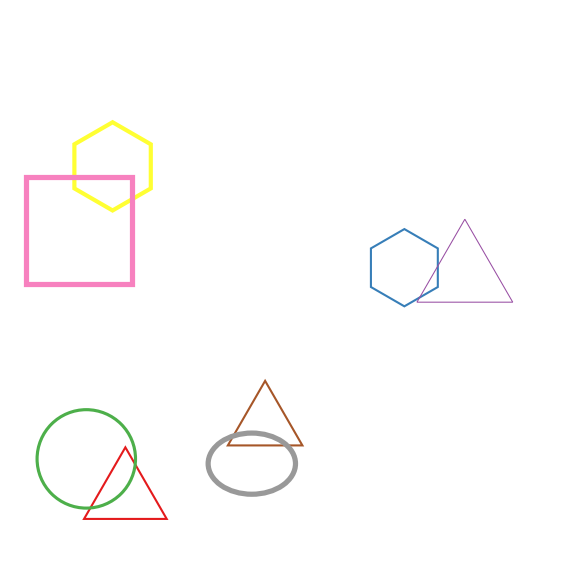[{"shape": "triangle", "thickness": 1, "radius": 0.41, "center": [0.217, 0.142]}, {"shape": "hexagon", "thickness": 1, "radius": 0.33, "center": [0.7, 0.536]}, {"shape": "circle", "thickness": 1.5, "radius": 0.43, "center": [0.149, 0.205]}, {"shape": "triangle", "thickness": 0.5, "radius": 0.48, "center": [0.805, 0.524]}, {"shape": "hexagon", "thickness": 2, "radius": 0.38, "center": [0.195, 0.711]}, {"shape": "triangle", "thickness": 1, "radius": 0.37, "center": [0.459, 0.265]}, {"shape": "square", "thickness": 2.5, "radius": 0.46, "center": [0.137, 0.6]}, {"shape": "oval", "thickness": 2.5, "radius": 0.38, "center": [0.436, 0.196]}]